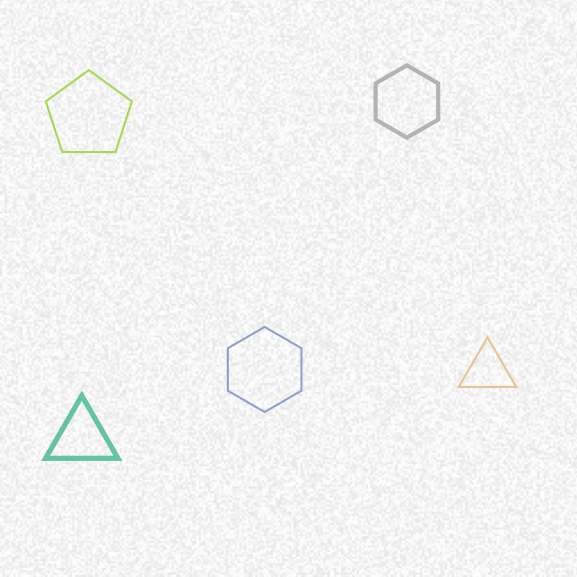[{"shape": "triangle", "thickness": 2.5, "radius": 0.36, "center": [0.142, 0.242]}, {"shape": "hexagon", "thickness": 1, "radius": 0.37, "center": [0.458, 0.359]}, {"shape": "pentagon", "thickness": 1, "radius": 0.39, "center": [0.154, 0.799]}, {"shape": "triangle", "thickness": 1, "radius": 0.29, "center": [0.844, 0.358]}, {"shape": "hexagon", "thickness": 2, "radius": 0.31, "center": [0.705, 0.823]}]